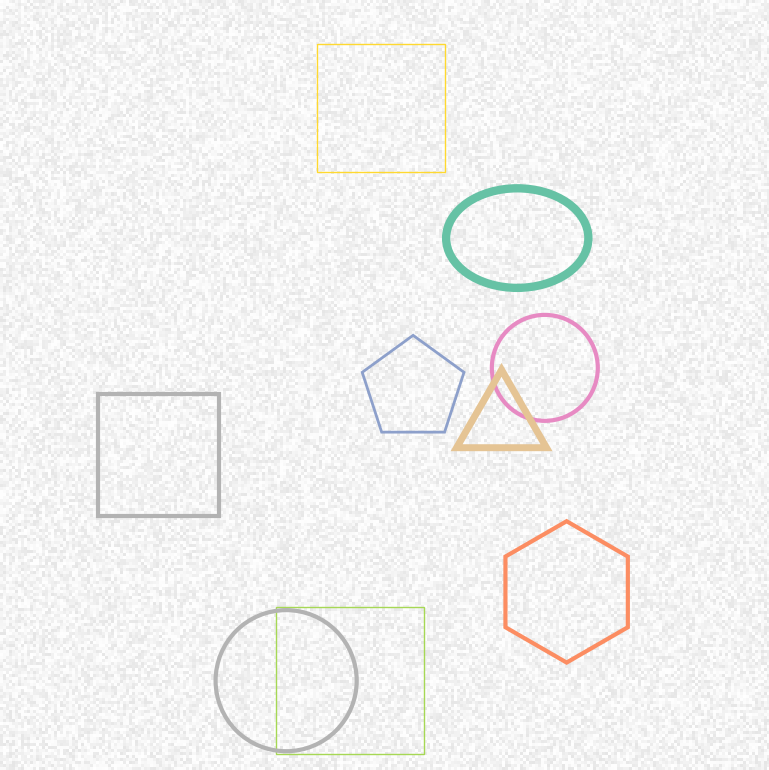[{"shape": "oval", "thickness": 3, "radius": 0.46, "center": [0.672, 0.691]}, {"shape": "hexagon", "thickness": 1.5, "radius": 0.46, "center": [0.736, 0.231]}, {"shape": "pentagon", "thickness": 1, "radius": 0.35, "center": [0.537, 0.495]}, {"shape": "circle", "thickness": 1.5, "radius": 0.34, "center": [0.708, 0.522]}, {"shape": "square", "thickness": 0.5, "radius": 0.48, "center": [0.454, 0.116]}, {"shape": "square", "thickness": 0.5, "radius": 0.42, "center": [0.494, 0.859]}, {"shape": "triangle", "thickness": 2.5, "radius": 0.34, "center": [0.651, 0.452]}, {"shape": "square", "thickness": 1.5, "radius": 0.39, "center": [0.206, 0.409]}, {"shape": "circle", "thickness": 1.5, "radius": 0.46, "center": [0.372, 0.116]}]